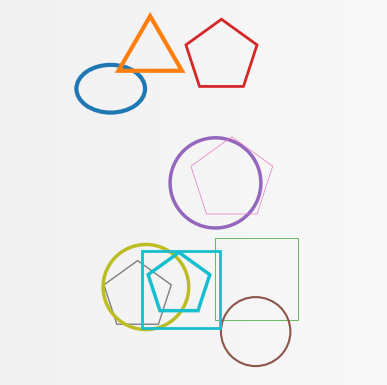[{"shape": "oval", "thickness": 3, "radius": 0.44, "center": [0.286, 0.77]}, {"shape": "triangle", "thickness": 3, "radius": 0.47, "center": [0.388, 0.864]}, {"shape": "square", "thickness": 0.5, "radius": 0.54, "center": [0.662, 0.275]}, {"shape": "pentagon", "thickness": 2, "radius": 0.48, "center": [0.572, 0.854]}, {"shape": "circle", "thickness": 2.5, "radius": 0.59, "center": [0.556, 0.525]}, {"shape": "circle", "thickness": 1.5, "radius": 0.45, "center": [0.66, 0.139]}, {"shape": "pentagon", "thickness": 0.5, "radius": 0.55, "center": [0.598, 0.534]}, {"shape": "pentagon", "thickness": 1, "radius": 0.46, "center": [0.355, 0.232]}, {"shape": "circle", "thickness": 2.5, "radius": 0.55, "center": [0.377, 0.255]}, {"shape": "square", "thickness": 2, "radius": 0.5, "center": [0.468, 0.248]}, {"shape": "pentagon", "thickness": 2.5, "radius": 0.42, "center": [0.462, 0.261]}]